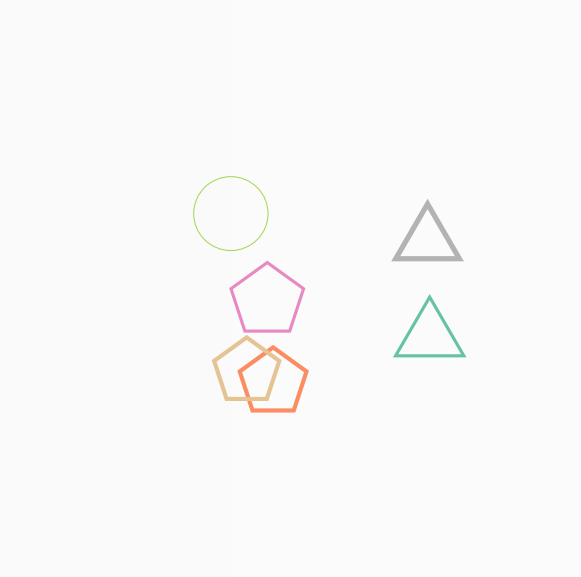[{"shape": "triangle", "thickness": 1.5, "radius": 0.34, "center": [0.739, 0.417]}, {"shape": "pentagon", "thickness": 2, "radius": 0.3, "center": [0.47, 0.337]}, {"shape": "pentagon", "thickness": 1.5, "radius": 0.33, "center": [0.46, 0.479]}, {"shape": "circle", "thickness": 0.5, "radius": 0.32, "center": [0.397, 0.629]}, {"shape": "pentagon", "thickness": 2, "radius": 0.29, "center": [0.424, 0.356]}, {"shape": "triangle", "thickness": 2.5, "radius": 0.32, "center": [0.736, 0.583]}]